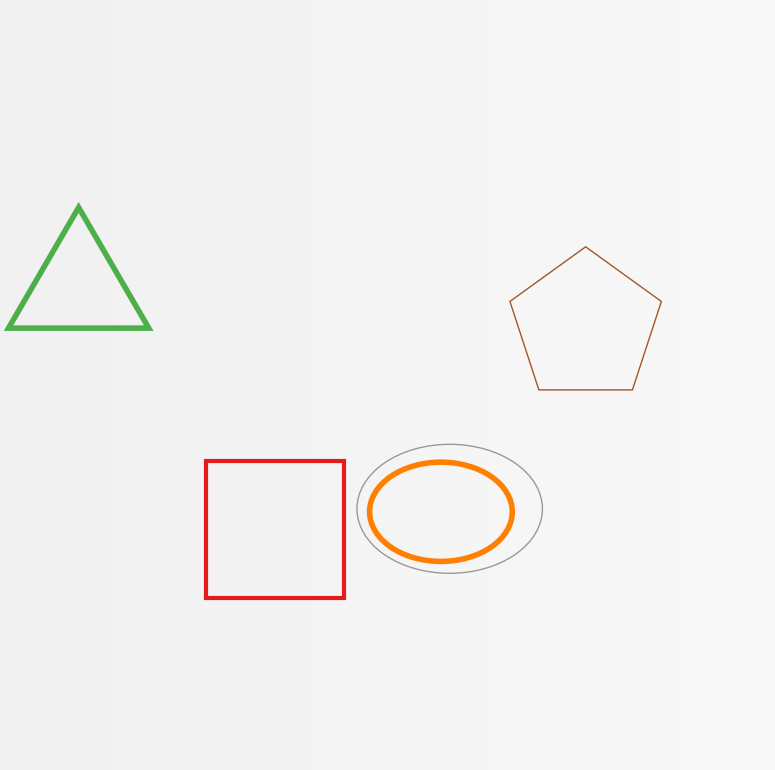[{"shape": "square", "thickness": 1.5, "radius": 0.45, "center": [0.355, 0.312]}, {"shape": "triangle", "thickness": 2, "radius": 0.52, "center": [0.101, 0.626]}, {"shape": "oval", "thickness": 2, "radius": 0.46, "center": [0.569, 0.335]}, {"shape": "pentagon", "thickness": 0.5, "radius": 0.51, "center": [0.756, 0.577]}, {"shape": "oval", "thickness": 0.5, "radius": 0.6, "center": [0.58, 0.339]}]